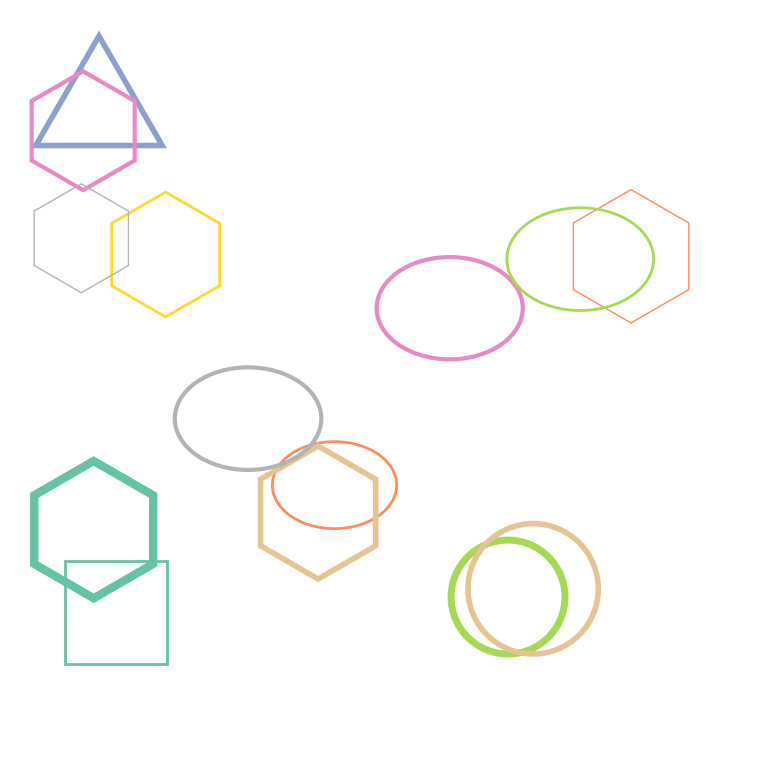[{"shape": "square", "thickness": 1, "radius": 0.33, "center": [0.151, 0.205]}, {"shape": "hexagon", "thickness": 3, "radius": 0.45, "center": [0.122, 0.312]}, {"shape": "hexagon", "thickness": 0.5, "radius": 0.43, "center": [0.82, 0.667]}, {"shape": "oval", "thickness": 1, "radius": 0.4, "center": [0.434, 0.37]}, {"shape": "triangle", "thickness": 2, "radius": 0.47, "center": [0.129, 0.858]}, {"shape": "hexagon", "thickness": 1.5, "radius": 0.39, "center": [0.108, 0.83]}, {"shape": "oval", "thickness": 1.5, "radius": 0.47, "center": [0.584, 0.6]}, {"shape": "circle", "thickness": 2.5, "radius": 0.37, "center": [0.66, 0.225]}, {"shape": "oval", "thickness": 1, "radius": 0.48, "center": [0.754, 0.663]}, {"shape": "hexagon", "thickness": 1, "radius": 0.41, "center": [0.215, 0.669]}, {"shape": "circle", "thickness": 2, "radius": 0.42, "center": [0.692, 0.235]}, {"shape": "hexagon", "thickness": 2, "radius": 0.43, "center": [0.413, 0.334]}, {"shape": "oval", "thickness": 1.5, "radius": 0.48, "center": [0.322, 0.456]}, {"shape": "hexagon", "thickness": 0.5, "radius": 0.35, "center": [0.106, 0.691]}]